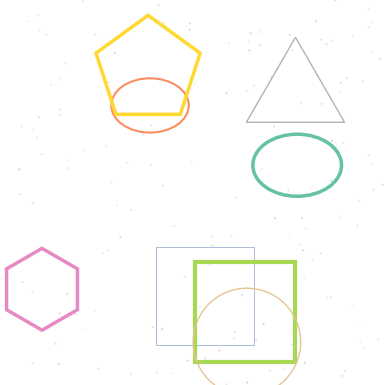[{"shape": "oval", "thickness": 2.5, "radius": 0.58, "center": [0.772, 0.571]}, {"shape": "oval", "thickness": 1.5, "radius": 0.5, "center": [0.39, 0.726]}, {"shape": "square", "thickness": 0.5, "radius": 0.64, "center": [0.532, 0.231]}, {"shape": "hexagon", "thickness": 2.5, "radius": 0.53, "center": [0.109, 0.249]}, {"shape": "square", "thickness": 3, "radius": 0.65, "center": [0.635, 0.19]}, {"shape": "pentagon", "thickness": 2.5, "radius": 0.71, "center": [0.385, 0.818]}, {"shape": "circle", "thickness": 1, "radius": 0.7, "center": [0.641, 0.112]}, {"shape": "triangle", "thickness": 1, "radius": 0.74, "center": [0.767, 0.756]}]